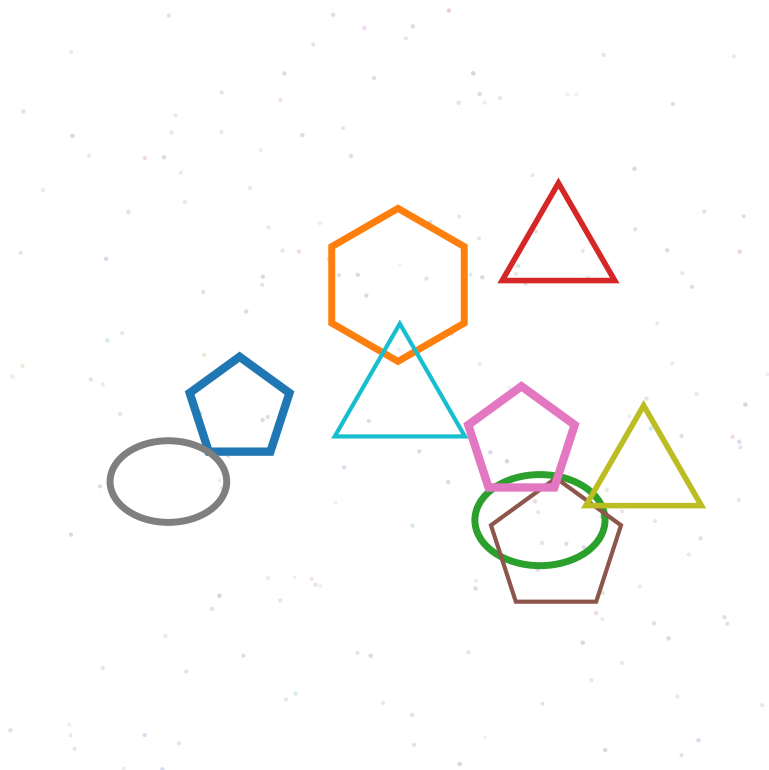[{"shape": "pentagon", "thickness": 3, "radius": 0.34, "center": [0.311, 0.469]}, {"shape": "hexagon", "thickness": 2.5, "radius": 0.5, "center": [0.517, 0.63]}, {"shape": "oval", "thickness": 2.5, "radius": 0.42, "center": [0.701, 0.325]}, {"shape": "triangle", "thickness": 2, "radius": 0.42, "center": [0.725, 0.678]}, {"shape": "pentagon", "thickness": 1.5, "radius": 0.44, "center": [0.722, 0.29]}, {"shape": "pentagon", "thickness": 3, "radius": 0.36, "center": [0.677, 0.426]}, {"shape": "oval", "thickness": 2.5, "radius": 0.38, "center": [0.219, 0.375]}, {"shape": "triangle", "thickness": 2, "radius": 0.43, "center": [0.836, 0.387]}, {"shape": "triangle", "thickness": 1.5, "radius": 0.49, "center": [0.519, 0.482]}]